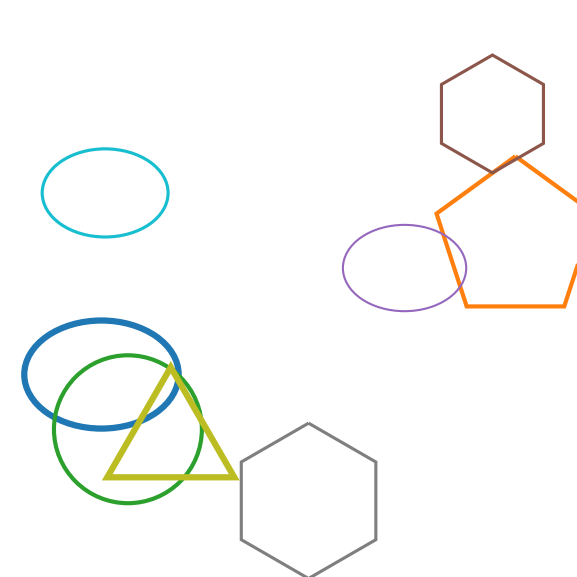[{"shape": "oval", "thickness": 3, "radius": 0.67, "center": [0.176, 0.351]}, {"shape": "pentagon", "thickness": 2, "radius": 0.72, "center": [0.893, 0.585]}, {"shape": "circle", "thickness": 2, "radius": 0.64, "center": [0.222, 0.256]}, {"shape": "oval", "thickness": 1, "radius": 0.53, "center": [0.701, 0.535]}, {"shape": "hexagon", "thickness": 1.5, "radius": 0.51, "center": [0.853, 0.802]}, {"shape": "hexagon", "thickness": 1.5, "radius": 0.67, "center": [0.534, 0.132]}, {"shape": "triangle", "thickness": 3, "radius": 0.64, "center": [0.296, 0.236]}, {"shape": "oval", "thickness": 1.5, "radius": 0.55, "center": [0.182, 0.665]}]